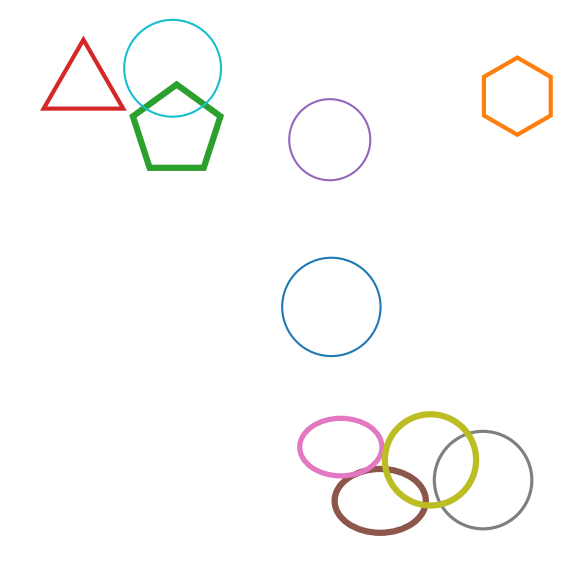[{"shape": "circle", "thickness": 1, "radius": 0.43, "center": [0.574, 0.468]}, {"shape": "hexagon", "thickness": 2, "radius": 0.33, "center": [0.896, 0.833]}, {"shape": "pentagon", "thickness": 3, "radius": 0.4, "center": [0.306, 0.773]}, {"shape": "triangle", "thickness": 2, "radius": 0.4, "center": [0.144, 0.851]}, {"shape": "circle", "thickness": 1, "radius": 0.35, "center": [0.571, 0.757]}, {"shape": "oval", "thickness": 3, "radius": 0.39, "center": [0.658, 0.132]}, {"shape": "oval", "thickness": 2.5, "radius": 0.36, "center": [0.59, 0.225]}, {"shape": "circle", "thickness": 1.5, "radius": 0.42, "center": [0.837, 0.168]}, {"shape": "circle", "thickness": 3, "radius": 0.39, "center": [0.745, 0.203]}, {"shape": "circle", "thickness": 1, "radius": 0.42, "center": [0.299, 0.881]}]